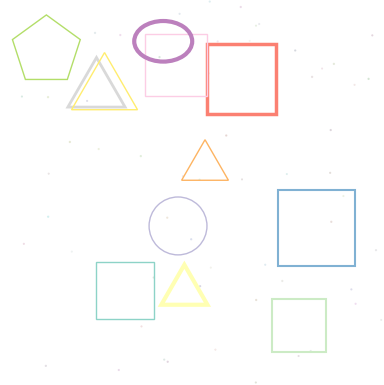[{"shape": "square", "thickness": 1, "radius": 0.37, "center": [0.325, 0.245]}, {"shape": "triangle", "thickness": 3, "radius": 0.35, "center": [0.479, 0.243]}, {"shape": "circle", "thickness": 1, "radius": 0.38, "center": [0.462, 0.413]}, {"shape": "square", "thickness": 2.5, "radius": 0.45, "center": [0.628, 0.795]}, {"shape": "square", "thickness": 1.5, "radius": 0.5, "center": [0.822, 0.408]}, {"shape": "triangle", "thickness": 1, "radius": 0.35, "center": [0.533, 0.567]}, {"shape": "pentagon", "thickness": 1, "radius": 0.46, "center": [0.12, 0.869]}, {"shape": "square", "thickness": 1, "radius": 0.4, "center": [0.457, 0.831]}, {"shape": "triangle", "thickness": 2, "radius": 0.43, "center": [0.251, 0.765]}, {"shape": "oval", "thickness": 3, "radius": 0.38, "center": [0.424, 0.893]}, {"shape": "square", "thickness": 1.5, "radius": 0.35, "center": [0.776, 0.155]}, {"shape": "triangle", "thickness": 1, "radius": 0.49, "center": [0.272, 0.764]}]